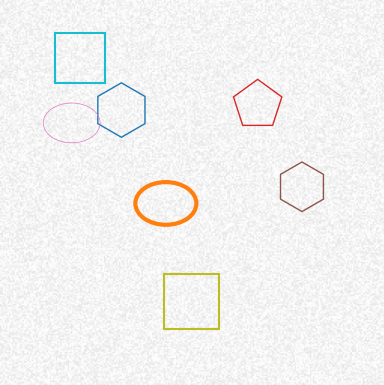[{"shape": "hexagon", "thickness": 1, "radius": 0.35, "center": [0.315, 0.714]}, {"shape": "oval", "thickness": 3, "radius": 0.4, "center": [0.431, 0.472]}, {"shape": "pentagon", "thickness": 1, "radius": 0.33, "center": [0.669, 0.728]}, {"shape": "hexagon", "thickness": 1, "radius": 0.32, "center": [0.784, 0.515]}, {"shape": "oval", "thickness": 0.5, "radius": 0.37, "center": [0.186, 0.681]}, {"shape": "square", "thickness": 1.5, "radius": 0.36, "center": [0.498, 0.217]}, {"shape": "square", "thickness": 1.5, "radius": 0.33, "center": [0.208, 0.85]}]